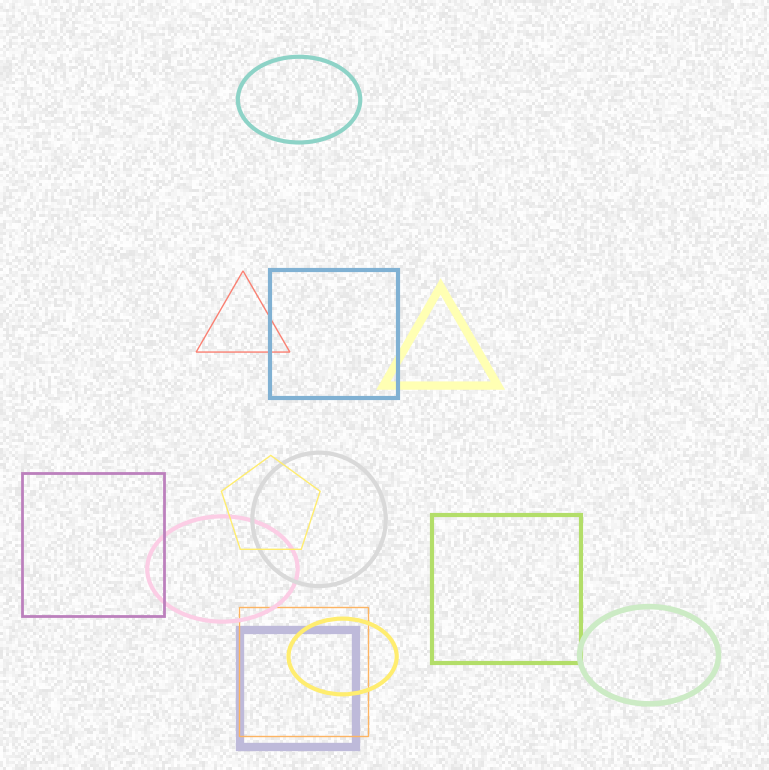[{"shape": "oval", "thickness": 1.5, "radius": 0.4, "center": [0.388, 0.871]}, {"shape": "triangle", "thickness": 3, "radius": 0.43, "center": [0.572, 0.542]}, {"shape": "square", "thickness": 3, "radius": 0.38, "center": [0.387, 0.106]}, {"shape": "triangle", "thickness": 0.5, "radius": 0.35, "center": [0.316, 0.578]}, {"shape": "square", "thickness": 1.5, "radius": 0.41, "center": [0.434, 0.566]}, {"shape": "square", "thickness": 0.5, "radius": 0.42, "center": [0.394, 0.128]}, {"shape": "square", "thickness": 1.5, "radius": 0.48, "center": [0.658, 0.235]}, {"shape": "oval", "thickness": 1.5, "radius": 0.49, "center": [0.289, 0.261]}, {"shape": "circle", "thickness": 1.5, "radius": 0.43, "center": [0.414, 0.325]}, {"shape": "square", "thickness": 1, "radius": 0.46, "center": [0.121, 0.293]}, {"shape": "oval", "thickness": 2, "radius": 0.45, "center": [0.843, 0.149]}, {"shape": "oval", "thickness": 1.5, "radius": 0.35, "center": [0.445, 0.147]}, {"shape": "pentagon", "thickness": 0.5, "radius": 0.34, "center": [0.352, 0.341]}]